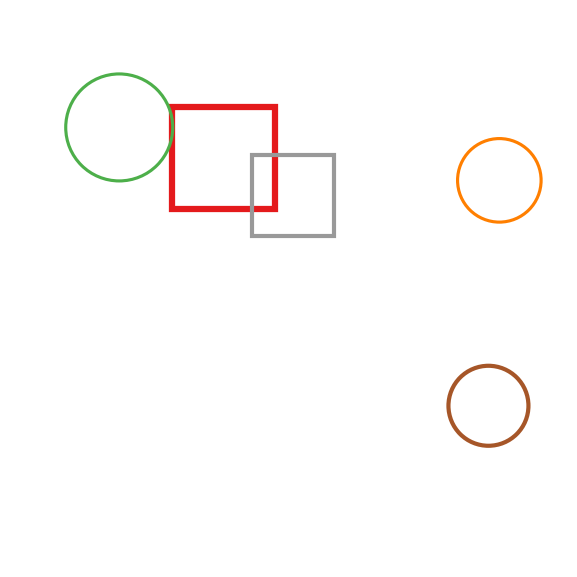[{"shape": "square", "thickness": 3, "radius": 0.44, "center": [0.387, 0.725]}, {"shape": "circle", "thickness": 1.5, "radius": 0.46, "center": [0.206, 0.778]}, {"shape": "circle", "thickness": 1.5, "radius": 0.36, "center": [0.865, 0.687]}, {"shape": "circle", "thickness": 2, "radius": 0.35, "center": [0.846, 0.296]}, {"shape": "square", "thickness": 2, "radius": 0.35, "center": [0.507, 0.66]}]